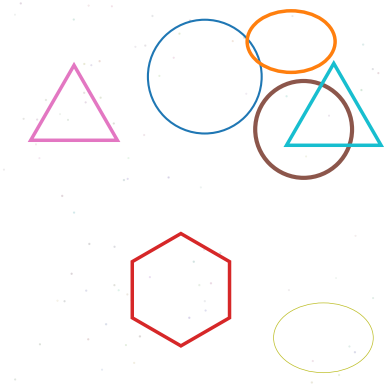[{"shape": "circle", "thickness": 1.5, "radius": 0.74, "center": [0.532, 0.801]}, {"shape": "oval", "thickness": 2.5, "radius": 0.57, "center": [0.756, 0.892]}, {"shape": "hexagon", "thickness": 2.5, "radius": 0.73, "center": [0.47, 0.247]}, {"shape": "circle", "thickness": 3, "radius": 0.63, "center": [0.789, 0.664]}, {"shape": "triangle", "thickness": 2.5, "radius": 0.65, "center": [0.192, 0.701]}, {"shape": "oval", "thickness": 0.5, "radius": 0.65, "center": [0.84, 0.123]}, {"shape": "triangle", "thickness": 2.5, "radius": 0.71, "center": [0.867, 0.694]}]